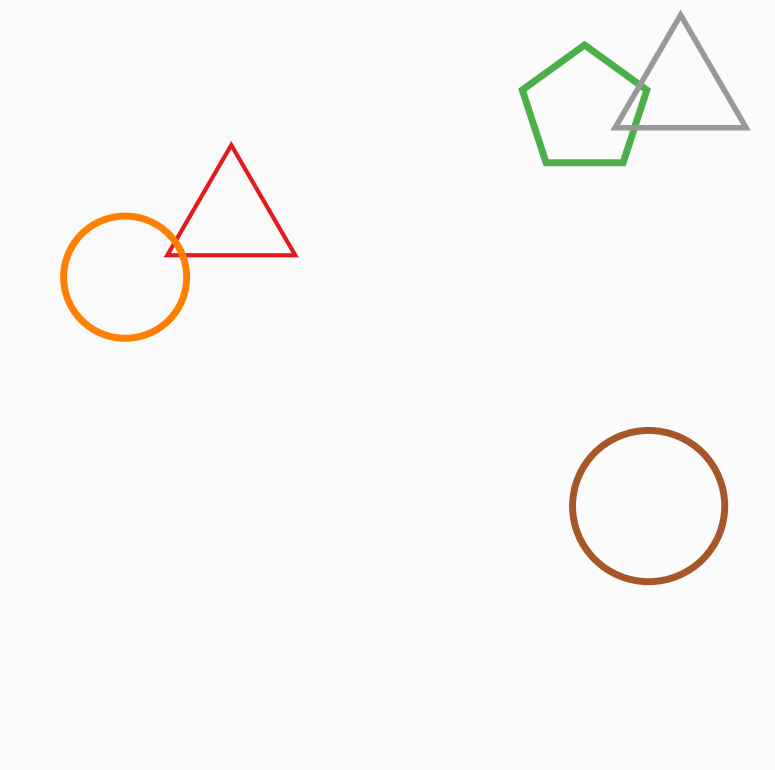[{"shape": "triangle", "thickness": 1.5, "radius": 0.48, "center": [0.298, 0.716]}, {"shape": "pentagon", "thickness": 2.5, "radius": 0.42, "center": [0.754, 0.857]}, {"shape": "circle", "thickness": 2.5, "radius": 0.4, "center": [0.161, 0.64]}, {"shape": "circle", "thickness": 2.5, "radius": 0.49, "center": [0.837, 0.343]}, {"shape": "triangle", "thickness": 2, "radius": 0.49, "center": [0.878, 0.883]}]